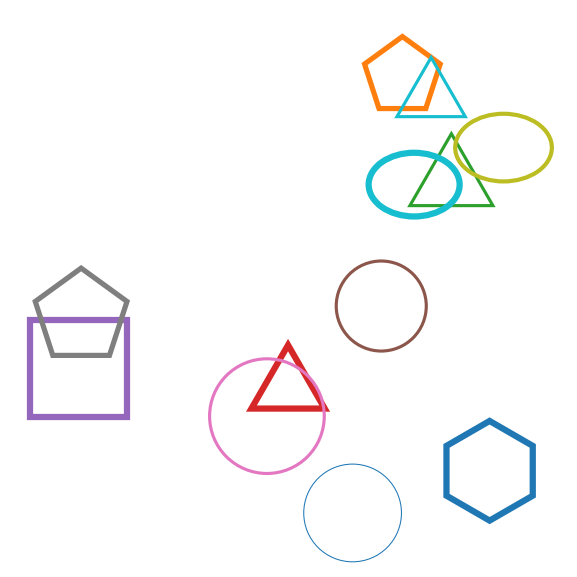[{"shape": "circle", "thickness": 0.5, "radius": 0.42, "center": [0.611, 0.111]}, {"shape": "hexagon", "thickness": 3, "radius": 0.43, "center": [0.848, 0.184]}, {"shape": "pentagon", "thickness": 2.5, "radius": 0.34, "center": [0.697, 0.867]}, {"shape": "triangle", "thickness": 1.5, "radius": 0.41, "center": [0.782, 0.685]}, {"shape": "triangle", "thickness": 3, "radius": 0.37, "center": [0.499, 0.328]}, {"shape": "square", "thickness": 3, "radius": 0.42, "center": [0.135, 0.361]}, {"shape": "circle", "thickness": 1.5, "radius": 0.39, "center": [0.66, 0.469]}, {"shape": "circle", "thickness": 1.5, "radius": 0.5, "center": [0.462, 0.279]}, {"shape": "pentagon", "thickness": 2.5, "radius": 0.42, "center": [0.14, 0.451]}, {"shape": "oval", "thickness": 2, "radius": 0.42, "center": [0.872, 0.744]}, {"shape": "oval", "thickness": 3, "radius": 0.39, "center": [0.717, 0.679]}, {"shape": "triangle", "thickness": 1.5, "radius": 0.34, "center": [0.746, 0.831]}]